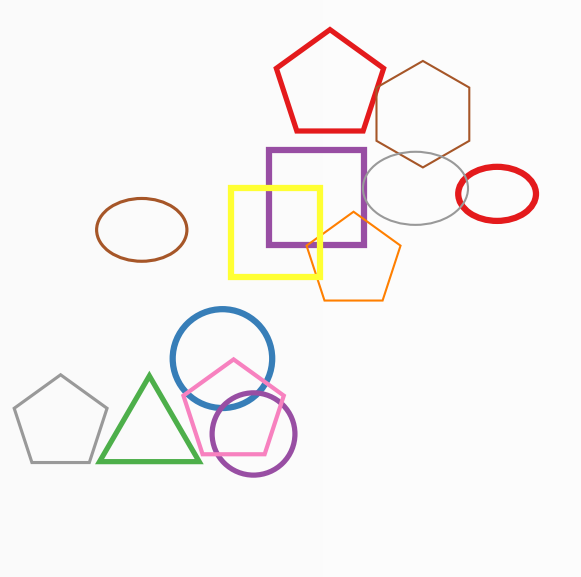[{"shape": "pentagon", "thickness": 2.5, "radius": 0.49, "center": [0.568, 0.851]}, {"shape": "oval", "thickness": 3, "radius": 0.33, "center": [0.855, 0.663]}, {"shape": "circle", "thickness": 3, "radius": 0.43, "center": [0.383, 0.378]}, {"shape": "triangle", "thickness": 2.5, "radius": 0.49, "center": [0.257, 0.249]}, {"shape": "square", "thickness": 3, "radius": 0.41, "center": [0.544, 0.657]}, {"shape": "circle", "thickness": 2.5, "radius": 0.36, "center": [0.436, 0.248]}, {"shape": "pentagon", "thickness": 1, "radius": 0.43, "center": [0.608, 0.547]}, {"shape": "square", "thickness": 3, "radius": 0.39, "center": [0.474, 0.596]}, {"shape": "hexagon", "thickness": 1, "radius": 0.46, "center": [0.728, 0.801]}, {"shape": "oval", "thickness": 1.5, "radius": 0.39, "center": [0.244, 0.601]}, {"shape": "pentagon", "thickness": 2, "radius": 0.45, "center": [0.402, 0.286]}, {"shape": "oval", "thickness": 1, "radius": 0.45, "center": [0.715, 0.673]}, {"shape": "pentagon", "thickness": 1.5, "radius": 0.42, "center": [0.104, 0.266]}]